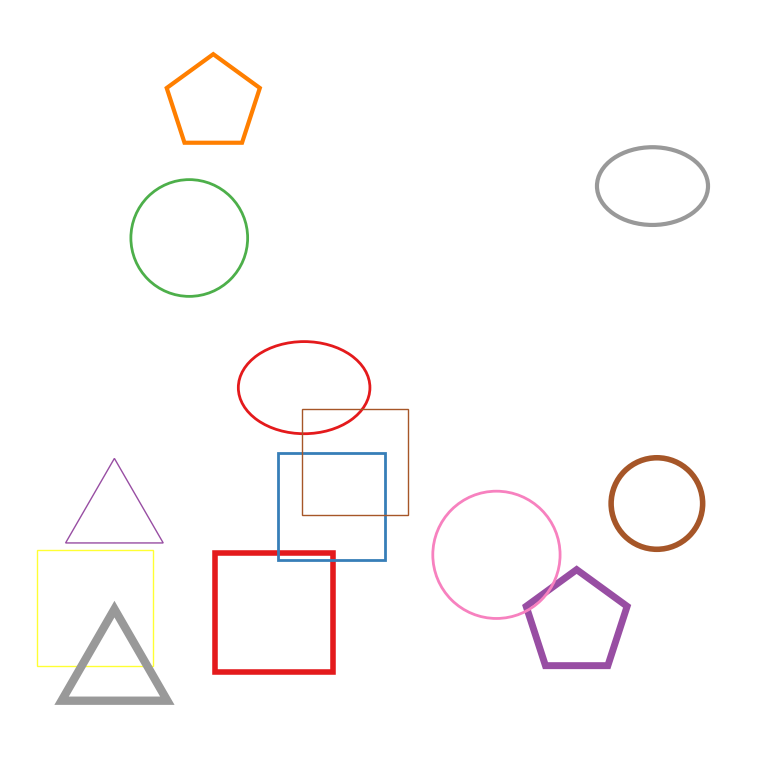[{"shape": "square", "thickness": 2, "radius": 0.38, "center": [0.356, 0.205]}, {"shape": "oval", "thickness": 1, "radius": 0.43, "center": [0.395, 0.497]}, {"shape": "square", "thickness": 1, "radius": 0.35, "center": [0.43, 0.342]}, {"shape": "circle", "thickness": 1, "radius": 0.38, "center": [0.246, 0.691]}, {"shape": "triangle", "thickness": 0.5, "radius": 0.37, "center": [0.149, 0.331]}, {"shape": "pentagon", "thickness": 2.5, "radius": 0.34, "center": [0.749, 0.191]}, {"shape": "pentagon", "thickness": 1.5, "radius": 0.32, "center": [0.277, 0.866]}, {"shape": "square", "thickness": 0.5, "radius": 0.38, "center": [0.123, 0.21]}, {"shape": "square", "thickness": 0.5, "radius": 0.34, "center": [0.461, 0.401]}, {"shape": "circle", "thickness": 2, "radius": 0.3, "center": [0.853, 0.346]}, {"shape": "circle", "thickness": 1, "radius": 0.41, "center": [0.645, 0.279]}, {"shape": "triangle", "thickness": 3, "radius": 0.4, "center": [0.149, 0.13]}, {"shape": "oval", "thickness": 1.5, "radius": 0.36, "center": [0.847, 0.758]}]